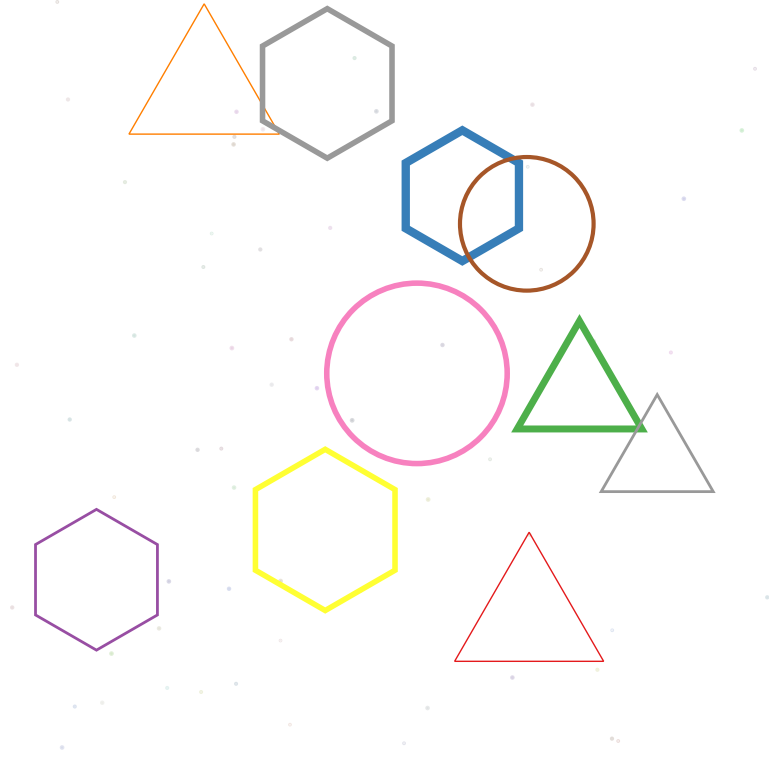[{"shape": "triangle", "thickness": 0.5, "radius": 0.56, "center": [0.687, 0.197]}, {"shape": "hexagon", "thickness": 3, "radius": 0.42, "center": [0.6, 0.746]}, {"shape": "triangle", "thickness": 2.5, "radius": 0.47, "center": [0.753, 0.49]}, {"shape": "hexagon", "thickness": 1, "radius": 0.46, "center": [0.125, 0.247]}, {"shape": "triangle", "thickness": 0.5, "radius": 0.56, "center": [0.265, 0.882]}, {"shape": "hexagon", "thickness": 2, "radius": 0.52, "center": [0.422, 0.312]}, {"shape": "circle", "thickness": 1.5, "radius": 0.43, "center": [0.684, 0.709]}, {"shape": "circle", "thickness": 2, "radius": 0.59, "center": [0.542, 0.515]}, {"shape": "triangle", "thickness": 1, "radius": 0.42, "center": [0.854, 0.404]}, {"shape": "hexagon", "thickness": 2, "radius": 0.49, "center": [0.425, 0.892]}]